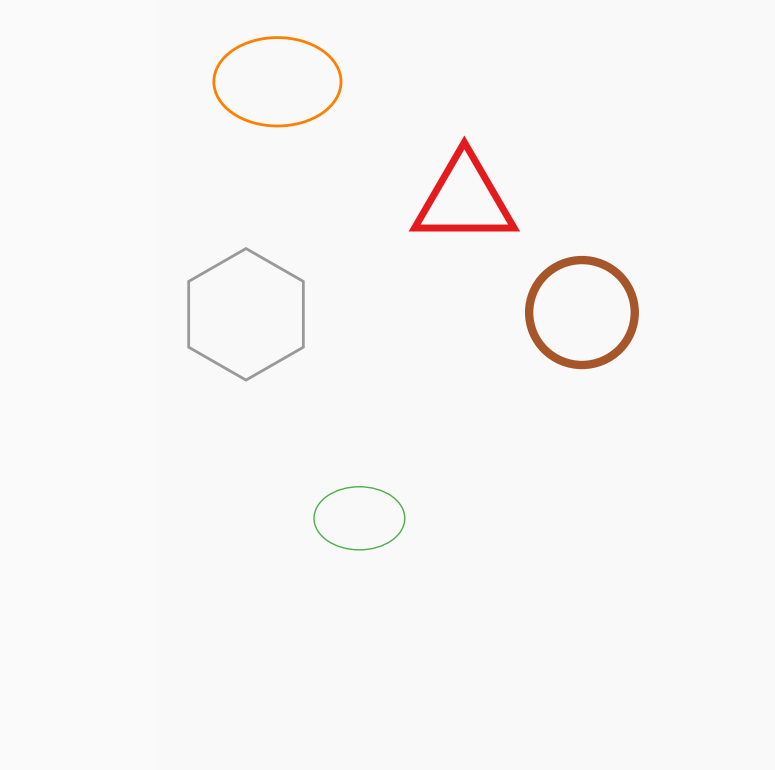[{"shape": "triangle", "thickness": 2.5, "radius": 0.37, "center": [0.599, 0.741]}, {"shape": "oval", "thickness": 0.5, "radius": 0.29, "center": [0.464, 0.327]}, {"shape": "oval", "thickness": 1, "radius": 0.41, "center": [0.358, 0.894]}, {"shape": "circle", "thickness": 3, "radius": 0.34, "center": [0.751, 0.594]}, {"shape": "hexagon", "thickness": 1, "radius": 0.43, "center": [0.317, 0.592]}]